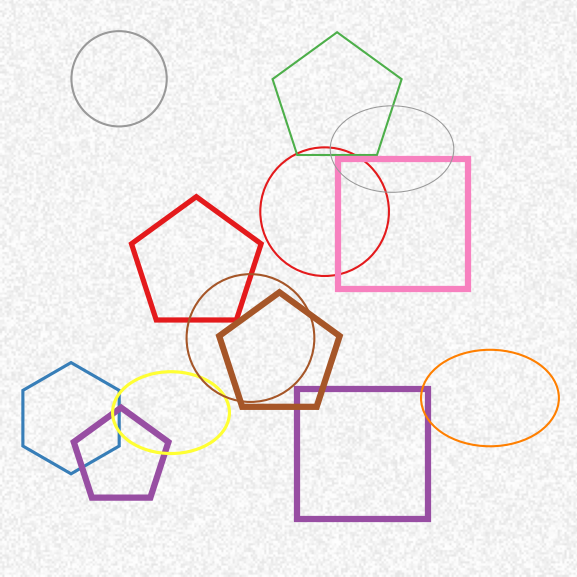[{"shape": "circle", "thickness": 1, "radius": 0.56, "center": [0.562, 0.633]}, {"shape": "pentagon", "thickness": 2.5, "radius": 0.59, "center": [0.34, 0.541]}, {"shape": "hexagon", "thickness": 1.5, "radius": 0.48, "center": [0.123, 0.275]}, {"shape": "pentagon", "thickness": 1, "radius": 0.59, "center": [0.584, 0.826]}, {"shape": "square", "thickness": 3, "radius": 0.56, "center": [0.628, 0.213]}, {"shape": "pentagon", "thickness": 3, "radius": 0.43, "center": [0.21, 0.207]}, {"shape": "oval", "thickness": 1, "radius": 0.6, "center": [0.848, 0.31]}, {"shape": "oval", "thickness": 1.5, "radius": 0.51, "center": [0.296, 0.285]}, {"shape": "pentagon", "thickness": 3, "radius": 0.55, "center": [0.484, 0.383]}, {"shape": "circle", "thickness": 1, "radius": 0.55, "center": [0.434, 0.414]}, {"shape": "square", "thickness": 3, "radius": 0.56, "center": [0.698, 0.612]}, {"shape": "circle", "thickness": 1, "radius": 0.41, "center": [0.206, 0.863]}, {"shape": "oval", "thickness": 0.5, "radius": 0.53, "center": [0.679, 0.741]}]